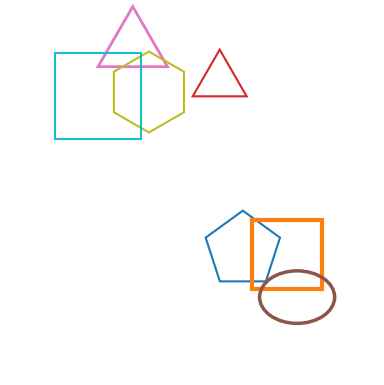[{"shape": "pentagon", "thickness": 1.5, "radius": 0.51, "center": [0.631, 0.351]}, {"shape": "square", "thickness": 3, "radius": 0.45, "center": [0.746, 0.34]}, {"shape": "triangle", "thickness": 1.5, "radius": 0.4, "center": [0.571, 0.79]}, {"shape": "oval", "thickness": 2.5, "radius": 0.49, "center": [0.772, 0.228]}, {"shape": "triangle", "thickness": 2, "radius": 0.52, "center": [0.345, 0.879]}, {"shape": "hexagon", "thickness": 1.5, "radius": 0.53, "center": [0.387, 0.761]}, {"shape": "square", "thickness": 1.5, "radius": 0.56, "center": [0.255, 0.751]}]